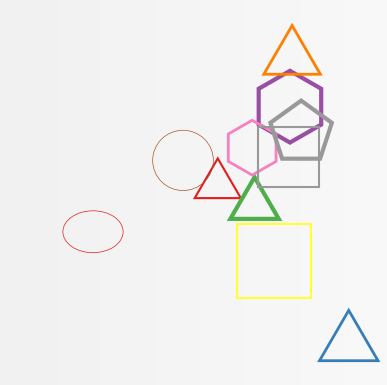[{"shape": "oval", "thickness": 0.5, "radius": 0.39, "center": [0.24, 0.398]}, {"shape": "triangle", "thickness": 1.5, "radius": 0.34, "center": [0.562, 0.52]}, {"shape": "triangle", "thickness": 2, "radius": 0.44, "center": [0.9, 0.107]}, {"shape": "triangle", "thickness": 3, "radius": 0.36, "center": [0.657, 0.468]}, {"shape": "hexagon", "thickness": 3, "radius": 0.47, "center": [0.748, 0.723]}, {"shape": "triangle", "thickness": 2, "radius": 0.42, "center": [0.754, 0.849]}, {"shape": "square", "thickness": 1.5, "radius": 0.48, "center": [0.708, 0.322]}, {"shape": "circle", "thickness": 0.5, "radius": 0.39, "center": [0.472, 0.583]}, {"shape": "hexagon", "thickness": 2, "radius": 0.36, "center": [0.651, 0.616]}, {"shape": "pentagon", "thickness": 3, "radius": 0.42, "center": [0.777, 0.655]}, {"shape": "square", "thickness": 1.5, "radius": 0.39, "center": [0.745, 0.592]}]